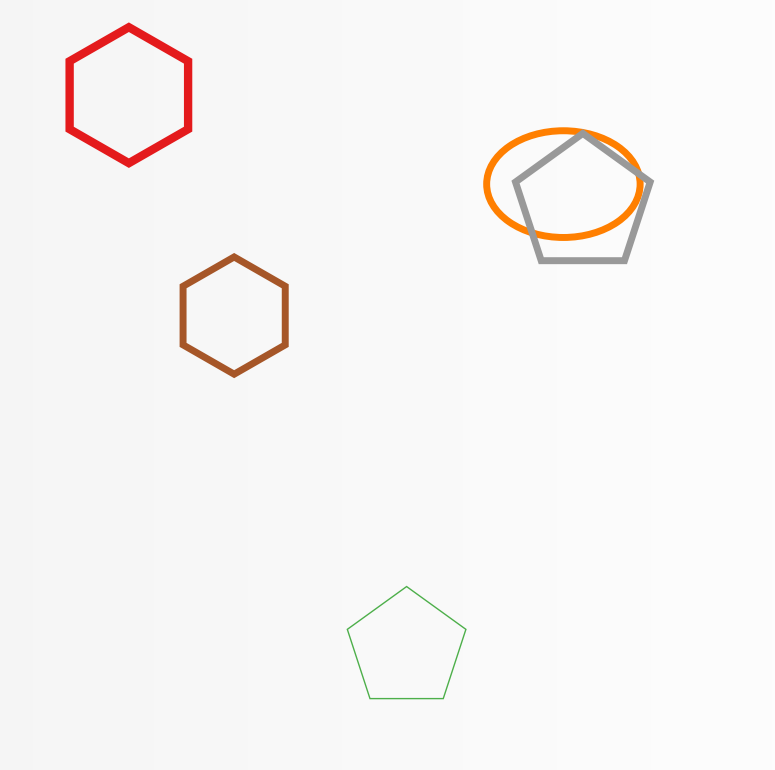[{"shape": "hexagon", "thickness": 3, "radius": 0.44, "center": [0.166, 0.876]}, {"shape": "pentagon", "thickness": 0.5, "radius": 0.4, "center": [0.525, 0.158]}, {"shape": "oval", "thickness": 2.5, "radius": 0.5, "center": [0.727, 0.761]}, {"shape": "hexagon", "thickness": 2.5, "radius": 0.38, "center": [0.302, 0.59]}, {"shape": "pentagon", "thickness": 2.5, "radius": 0.46, "center": [0.752, 0.735]}]